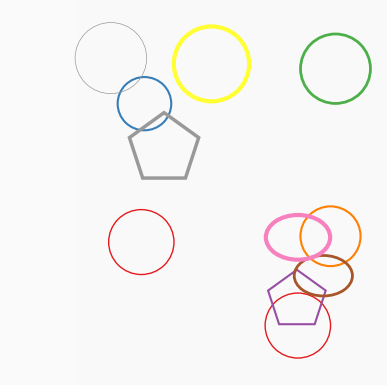[{"shape": "circle", "thickness": 1, "radius": 0.42, "center": [0.769, 0.154]}, {"shape": "circle", "thickness": 1, "radius": 0.42, "center": [0.365, 0.371]}, {"shape": "circle", "thickness": 1.5, "radius": 0.35, "center": [0.373, 0.731]}, {"shape": "circle", "thickness": 2, "radius": 0.45, "center": [0.866, 0.822]}, {"shape": "pentagon", "thickness": 1.5, "radius": 0.39, "center": [0.766, 0.221]}, {"shape": "circle", "thickness": 1.5, "radius": 0.39, "center": [0.853, 0.386]}, {"shape": "circle", "thickness": 3, "radius": 0.49, "center": [0.546, 0.834]}, {"shape": "oval", "thickness": 2, "radius": 0.38, "center": [0.834, 0.284]}, {"shape": "oval", "thickness": 3, "radius": 0.41, "center": [0.769, 0.383]}, {"shape": "circle", "thickness": 0.5, "radius": 0.46, "center": [0.286, 0.849]}, {"shape": "pentagon", "thickness": 2.5, "radius": 0.47, "center": [0.423, 0.613]}]